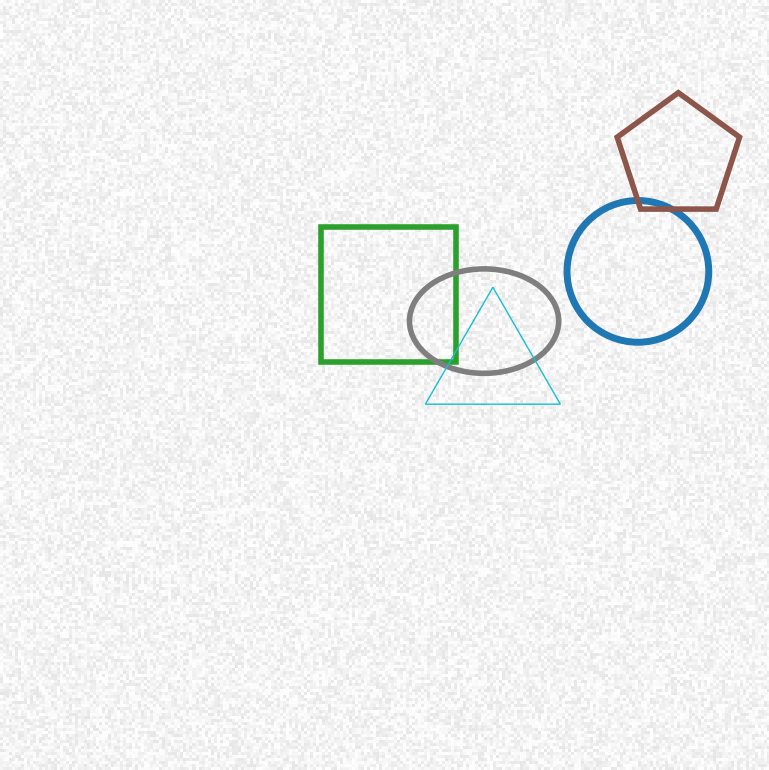[{"shape": "circle", "thickness": 2.5, "radius": 0.46, "center": [0.828, 0.648]}, {"shape": "square", "thickness": 2, "radius": 0.44, "center": [0.505, 0.618]}, {"shape": "pentagon", "thickness": 2, "radius": 0.42, "center": [0.881, 0.796]}, {"shape": "oval", "thickness": 2, "radius": 0.48, "center": [0.629, 0.583]}, {"shape": "triangle", "thickness": 0.5, "radius": 0.51, "center": [0.64, 0.526]}]